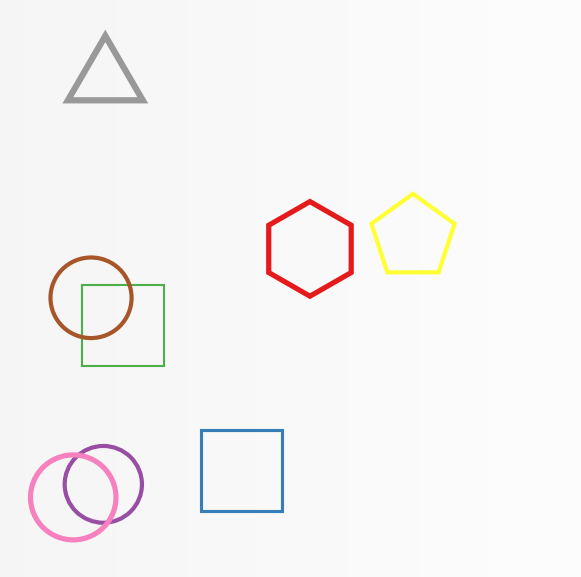[{"shape": "hexagon", "thickness": 2.5, "radius": 0.41, "center": [0.533, 0.568]}, {"shape": "square", "thickness": 1.5, "radius": 0.35, "center": [0.416, 0.185]}, {"shape": "square", "thickness": 1, "radius": 0.35, "center": [0.212, 0.436]}, {"shape": "circle", "thickness": 2, "radius": 0.33, "center": [0.178, 0.16]}, {"shape": "pentagon", "thickness": 2, "radius": 0.38, "center": [0.711, 0.588]}, {"shape": "circle", "thickness": 2, "radius": 0.35, "center": [0.157, 0.483]}, {"shape": "circle", "thickness": 2.5, "radius": 0.37, "center": [0.126, 0.138]}, {"shape": "triangle", "thickness": 3, "radius": 0.37, "center": [0.181, 0.863]}]